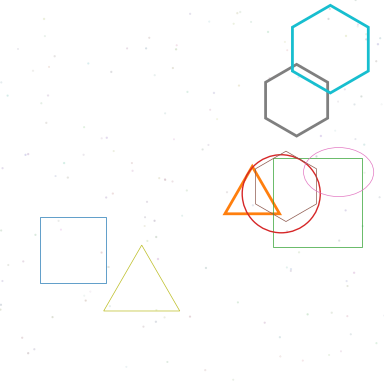[{"shape": "square", "thickness": 0.5, "radius": 0.43, "center": [0.19, 0.351]}, {"shape": "triangle", "thickness": 2, "radius": 0.41, "center": [0.655, 0.486]}, {"shape": "square", "thickness": 0.5, "radius": 0.58, "center": [0.825, 0.475]}, {"shape": "circle", "thickness": 1, "radius": 0.51, "center": [0.73, 0.497]}, {"shape": "hexagon", "thickness": 0.5, "radius": 0.46, "center": [0.743, 0.516]}, {"shape": "oval", "thickness": 0.5, "radius": 0.46, "center": [0.88, 0.553]}, {"shape": "hexagon", "thickness": 2, "radius": 0.47, "center": [0.77, 0.74]}, {"shape": "triangle", "thickness": 0.5, "radius": 0.57, "center": [0.368, 0.249]}, {"shape": "hexagon", "thickness": 2, "radius": 0.57, "center": [0.858, 0.872]}]